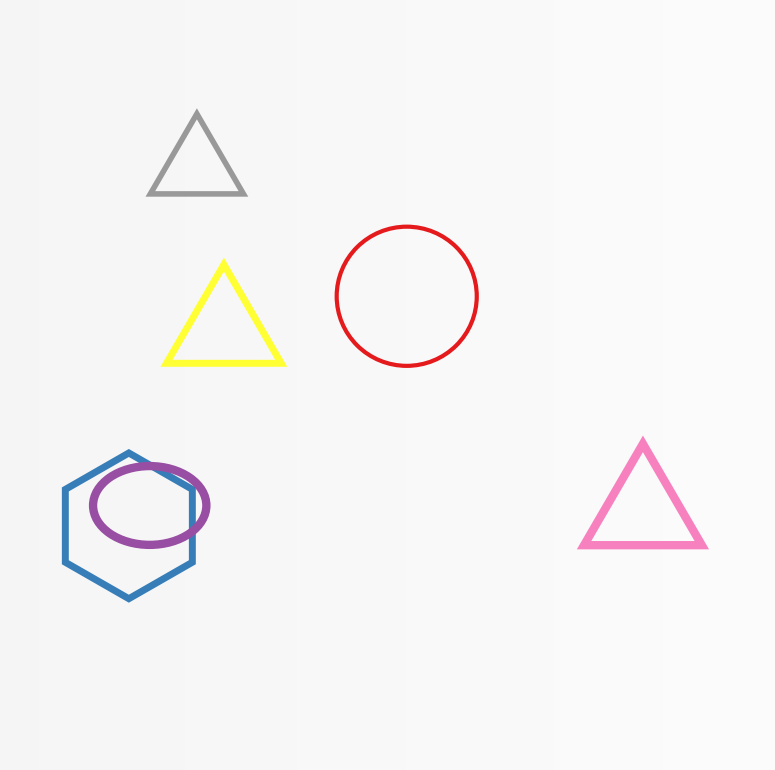[{"shape": "circle", "thickness": 1.5, "radius": 0.45, "center": [0.525, 0.615]}, {"shape": "hexagon", "thickness": 2.5, "radius": 0.47, "center": [0.166, 0.317]}, {"shape": "oval", "thickness": 3, "radius": 0.37, "center": [0.193, 0.344]}, {"shape": "triangle", "thickness": 2.5, "radius": 0.43, "center": [0.289, 0.571]}, {"shape": "triangle", "thickness": 3, "radius": 0.44, "center": [0.83, 0.336]}, {"shape": "triangle", "thickness": 2, "radius": 0.35, "center": [0.254, 0.783]}]